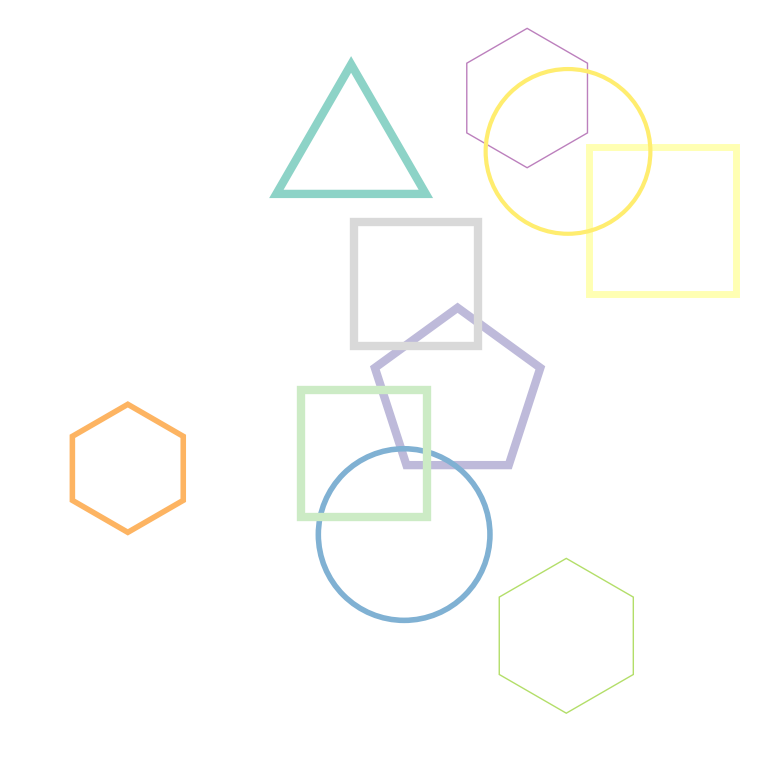[{"shape": "triangle", "thickness": 3, "radius": 0.56, "center": [0.456, 0.804]}, {"shape": "square", "thickness": 2.5, "radius": 0.48, "center": [0.86, 0.714]}, {"shape": "pentagon", "thickness": 3, "radius": 0.56, "center": [0.594, 0.487]}, {"shape": "circle", "thickness": 2, "radius": 0.56, "center": [0.525, 0.306]}, {"shape": "hexagon", "thickness": 2, "radius": 0.42, "center": [0.166, 0.392]}, {"shape": "hexagon", "thickness": 0.5, "radius": 0.5, "center": [0.735, 0.174]}, {"shape": "square", "thickness": 3, "radius": 0.4, "center": [0.541, 0.632]}, {"shape": "hexagon", "thickness": 0.5, "radius": 0.45, "center": [0.685, 0.873]}, {"shape": "square", "thickness": 3, "radius": 0.41, "center": [0.473, 0.411]}, {"shape": "circle", "thickness": 1.5, "radius": 0.53, "center": [0.738, 0.803]}]